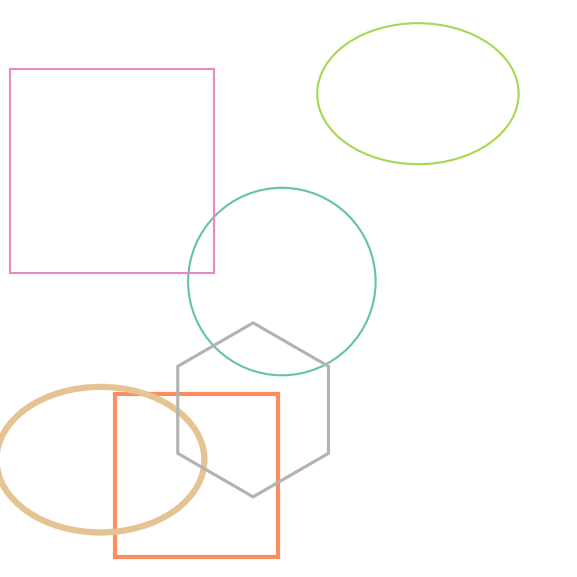[{"shape": "circle", "thickness": 1, "radius": 0.81, "center": [0.488, 0.512]}, {"shape": "square", "thickness": 2, "radius": 0.71, "center": [0.341, 0.176]}, {"shape": "square", "thickness": 1, "radius": 0.89, "center": [0.194, 0.703]}, {"shape": "oval", "thickness": 1, "radius": 0.87, "center": [0.724, 0.837]}, {"shape": "oval", "thickness": 3, "radius": 0.9, "center": [0.174, 0.203]}, {"shape": "hexagon", "thickness": 1.5, "radius": 0.75, "center": [0.438, 0.289]}]